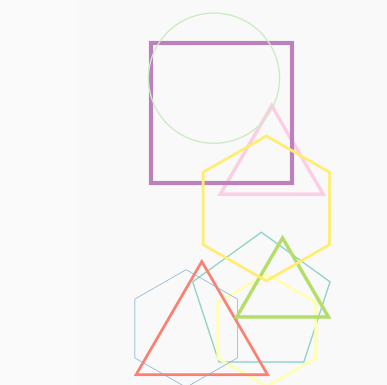[{"shape": "pentagon", "thickness": 1, "radius": 0.93, "center": [0.675, 0.21]}, {"shape": "hexagon", "thickness": 2, "radius": 0.73, "center": [0.688, 0.142]}, {"shape": "triangle", "thickness": 2, "radius": 0.98, "center": [0.521, 0.125]}, {"shape": "hexagon", "thickness": 0.5, "radius": 0.76, "center": [0.48, 0.147]}, {"shape": "triangle", "thickness": 2.5, "radius": 0.68, "center": [0.729, 0.245]}, {"shape": "triangle", "thickness": 2.5, "radius": 0.77, "center": [0.701, 0.572]}, {"shape": "square", "thickness": 3, "radius": 0.91, "center": [0.572, 0.707]}, {"shape": "circle", "thickness": 1, "radius": 0.85, "center": [0.552, 0.797]}, {"shape": "hexagon", "thickness": 2, "radius": 0.94, "center": [0.687, 0.459]}]